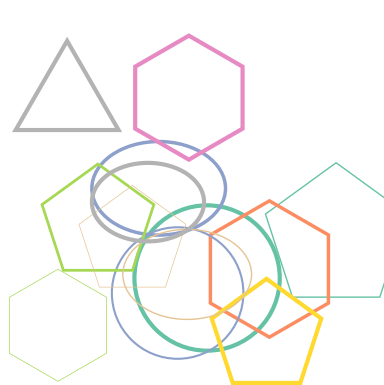[{"shape": "pentagon", "thickness": 1, "radius": 0.96, "center": [0.873, 0.384]}, {"shape": "circle", "thickness": 3, "radius": 0.94, "center": [0.538, 0.278]}, {"shape": "hexagon", "thickness": 2.5, "radius": 0.89, "center": [0.7, 0.301]}, {"shape": "circle", "thickness": 1.5, "radius": 0.85, "center": [0.461, 0.239]}, {"shape": "oval", "thickness": 2.5, "radius": 0.87, "center": [0.412, 0.511]}, {"shape": "hexagon", "thickness": 3, "radius": 0.81, "center": [0.491, 0.746]}, {"shape": "hexagon", "thickness": 0.5, "radius": 0.73, "center": [0.151, 0.155]}, {"shape": "pentagon", "thickness": 2, "radius": 0.76, "center": [0.254, 0.421]}, {"shape": "pentagon", "thickness": 3, "radius": 0.75, "center": [0.692, 0.126]}, {"shape": "oval", "thickness": 1, "radius": 0.84, "center": [0.486, 0.287]}, {"shape": "pentagon", "thickness": 0.5, "radius": 0.73, "center": [0.344, 0.372]}, {"shape": "oval", "thickness": 3, "radius": 0.73, "center": [0.384, 0.475]}, {"shape": "triangle", "thickness": 3, "radius": 0.77, "center": [0.174, 0.739]}]